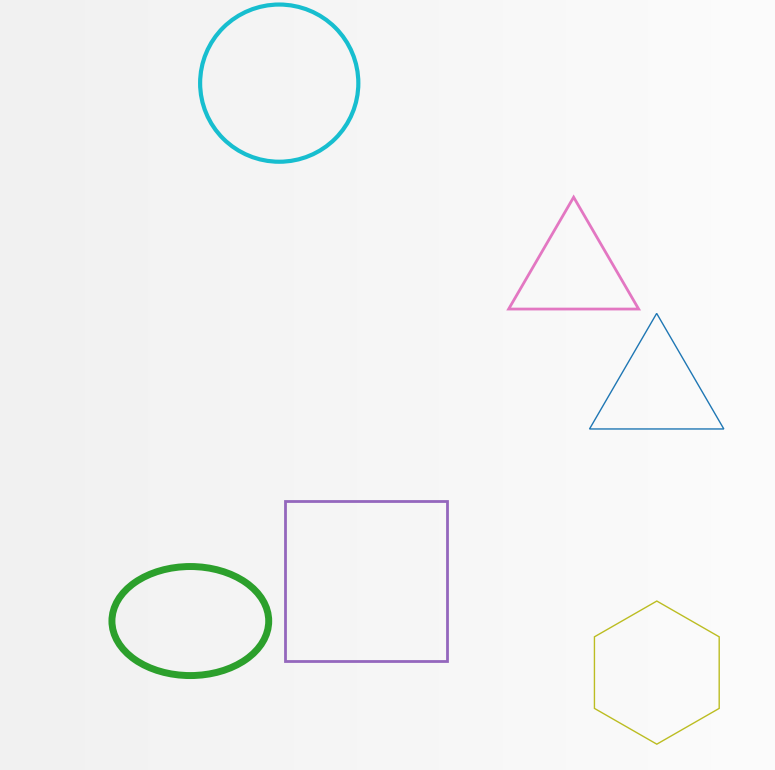[{"shape": "triangle", "thickness": 0.5, "radius": 0.5, "center": [0.847, 0.493]}, {"shape": "oval", "thickness": 2.5, "radius": 0.51, "center": [0.246, 0.193]}, {"shape": "square", "thickness": 1, "radius": 0.52, "center": [0.472, 0.245]}, {"shape": "triangle", "thickness": 1, "radius": 0.48, "center": [0.74, 0.647]}, {"shape": "hexagon", "thickness": 0.5, "radius": 0.46, "center": [0.848, 0.126]}, {"shape": "circle", "thickness": 1.5, "radius": 0.51, "center": [0.36, 0.892]}]